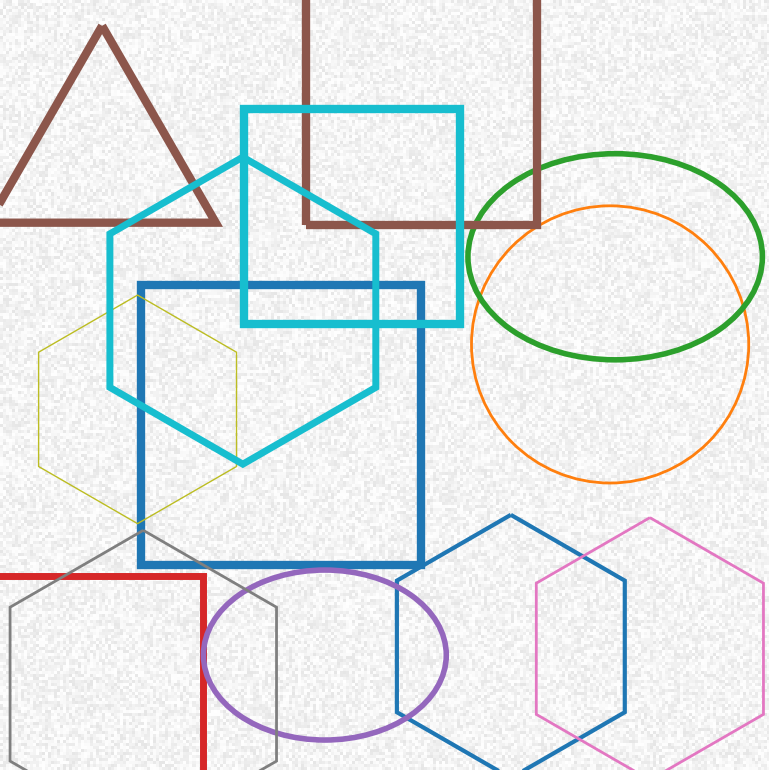[{"shape": "hexagon", "thickness": 1.5, "radius": 0.85, "center": [0.663, 0.16]}, {"shape": "square", "thickness": 3, "radius": 0.91, "center": [0.365, 0.449]}, {"shape": "circle", "thickness": 1, "radius": 0.9, "center": [0.792, 0.553]}, {"shape": "oval", "thickness": 2, "radius": 0.96, "center": [0.799, 0.667]}, {"shape": "square", "thickness": 2.5, "radius": 0.71, "center": [0.121, 0.11]}, {"shape": "oval", "thickness": 2, "radius": 0.79, "center": [0.422, 0.149]}, {"shape": "square", "thickness": 3, "radius": 0.75, "center": [0.547, 0.858]}, {"shape": "triangle", "thickness": 3, "radius": 0.85, "center": [0.133, 0.796]}, {"shape": "hexagon", "thickness": 1, "radius": 0.85, "center": [0.844, 0.157]}, {"shape": "hexagon", "thickness": 1, "radius": 1.0, "center": [0.186, 0.111]}, {"shape": "hexagon", "thickness": 0.5, "radius": 0.74, "center": [0.179, 0.468]}, {"shape": "hexagon", "thickness": 2.5, "radius": 1.0, "center": [0.315, 0.597]}, {"shape": "square", "thickness": 3, "radius": 0.7, "center": [0.457, 0.719]}]